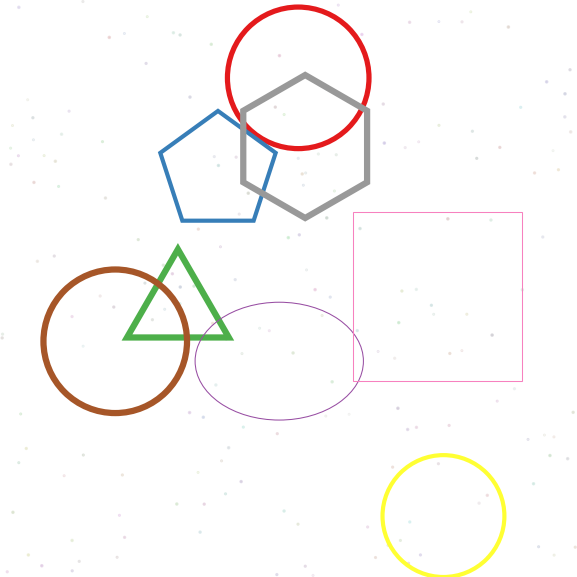[{"shape": "circle", "thickness": 2.5, "radius": 0.61, "center": [0.516, 0.864]}, {"shape": "pentagon", "thickness": 2, "radius": 0.53, "center": [0.377, 0.702]}, {"shape": "triangle", "thickness": 3, "radius": 0.51, "center": [0.308, 0.466]}, {"shape": "oval", "thickness": 0.5, "radius": 0.73, "center": [0.484, 0.374]}, {"shape": "circle", "thickness": 2, "radius": 0.53, "center": [0.768, 0.106]}, {"shape": "circle", "thickness": 3, "radius": 0.62, "center": [0.2, 0.408]}, {"shape": "square", "thickness": 0.5, "radius": 0.73, "center": [0.758, 0.485]}, {"shape": "hexagon", "thickness": 3, "radius": 0.62, "center": [0.528, 0.745]}]